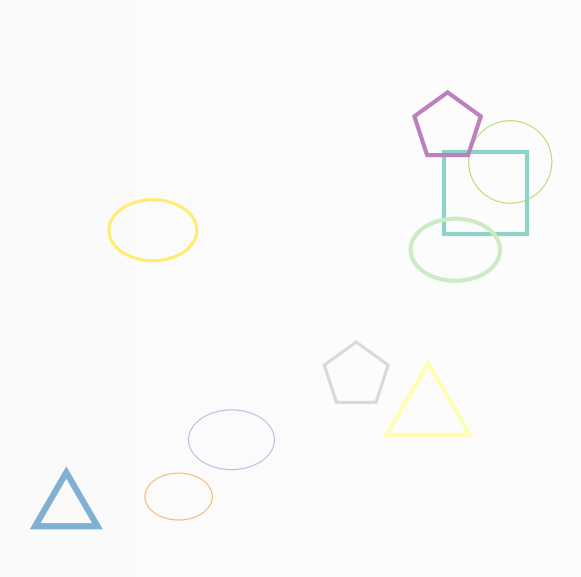[{"shape": "square", "thickness": 2, "radius": 0.35, "center": [0.835, 0.665]}, {"shape": "triangle", "thickness": 2, "radius": 0.41, "center": [0.737, 0.288]}, {"shape": "oval", "thickness": 0.5, "radius": 0.37, "center": [0.398, 0.238]}, {"shape": "triangle", "thickness": 3, "radius": 0.31, "center": [0.114, 0.119]}, {"shape": "oval", "thickness": 0.5, "radius": 0.29, "center": [0.307, 0.139]}, {"shape": "circle", "thickness": 0.5, "radius": 0.36, "center": [0.878, 0.719]}, {"shape": "pentagon", "thickness": 1.5, "radius": 0.29, "center": [0.613, 0.349]}, {"shape": "pentagon", "thickness": 2, "radius": 0.3, "center": [0.77, 0.779]}, {"shape": "oval", "thickness": 2, "radius": 0.38, "center": [0.783, 0.567]}, {"shape": "oval", "thickness": 1.5, "radius": 0.38, "center": [0.263, 0.6]}]